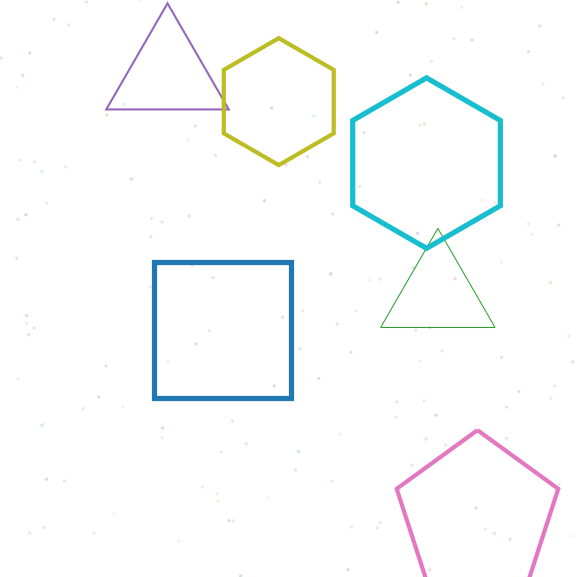[{"shape": "square", "thickness": 2.5, "radius": 0.59, "center": [0.385, 0.427]}, {"shape": "triangle", "thickness": 0.5, "radius": 0.57, "center": [0.758, 0.489]}, {"shape": "triangle", "thickness": 1, "radius": 0.61, "center": [0.29, 0.871]}, {"shape": "pentagon", "thickness": 2, "radius": 0.74, "center": [0.827, 0.107]}, {"shape": "hexagon", "thickness": 2, "radius": 0.55, "center": [0.483, 0.823]}, {"shape": "hexagon", "thickness": 2.5, "radius": 0.74, "center": [0.739, 0.717]}]